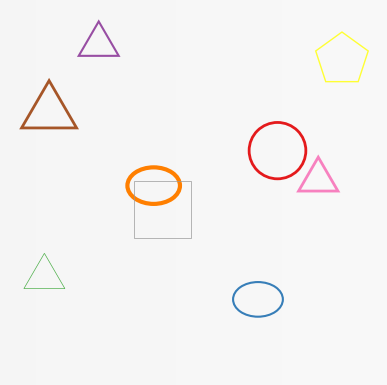[{"shape": "circle", "thickness": 2, "radius": 0.37, "center": [0.716, 0.609]}, {"shape": "oval", "thickness": 1.5, "radius": 0.32, "center": [0.666, 0.222]}, {"shape": "triangle", "thickness": 0.5, "radius": 0.31, "center": [0.115, 0.281]}, {"shape": "triangle", "thickness": 1.5, "radius": 0.3, "center": [0.255, 0.885]}, {"shape": "oval", "thickness": 3, "radius": 0.34, "center": [0.397, 0.518]}, {"shape": "pentagon", "thickness": 1, "radius": 0.36, "center": [0.882, 0.846]}, {"shape": "triangle", "thickness": 2, "radius": 0.41, "center": [0.127, 0.709]}, {"shape": "triangle", "thickness": 2, "radius": 0.29, "center": [0.821, 0.533]}, {"shape": "square", "thickness": 0.5, "radius": 0.37, "center": [0.419, 0.455]}]